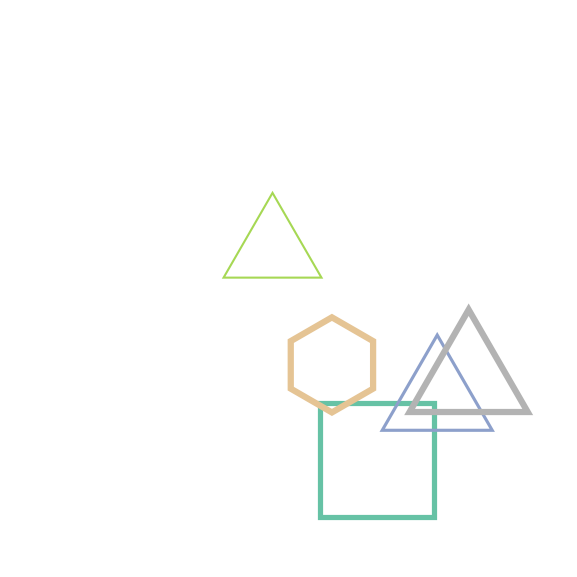[{"shape": "square", "thickness": 2.5, "radius": 0.49, "center": [0.653, 0.203]}, {"shape": "triangle", "thickness": 1.5, "radius": 0.55, "center": [0.757, 0.309]}, {"shape": "triangle", "thickness": 1, "radius": 0.49, "center": [0.472, 0.567]}, {"shape": "hexagon", "thickness": 3, "radius": 0.41, "center": [0.575, 0.367]}, {"shape": "triangle", "thickness": 3, "radius": 0.59, "center": [0.812, 0.345]}]